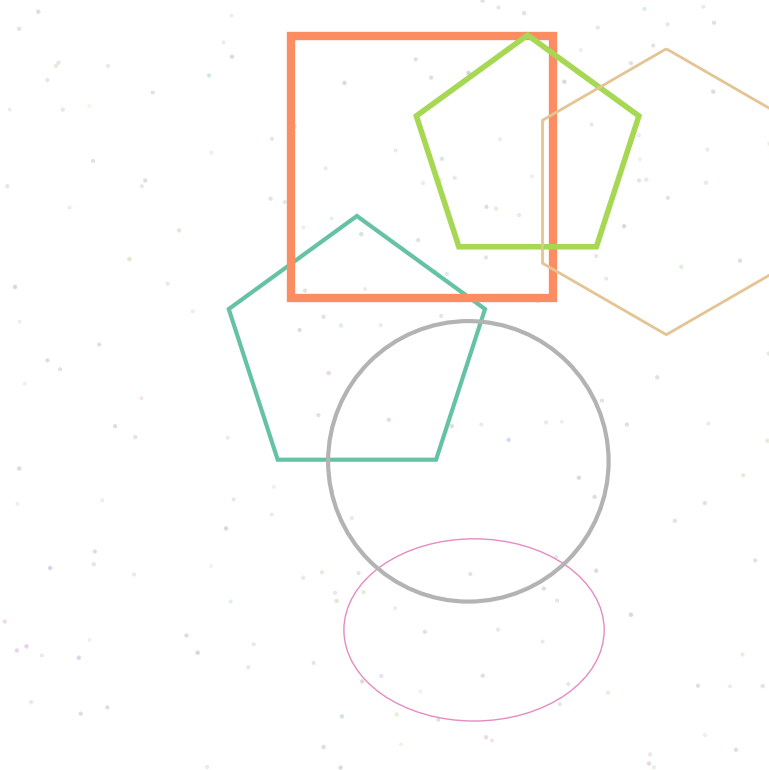[{"shape": "pentagon", "thickness": 1.5, "radius": 0.87, "center": [0.463, 0.545]}, {"shape": "square", "thickness": 3, "radius": 0.85, "center": [0.548, 0.783]}, {"shape": "oval", "thickness": 0.5, "radius": 0.85, "center": [0.616, 0.182]}, {"shape": "pentagon", "thickness": 2, "radius": 0.76, "center": [0.685, 0.802]}, {"shape": "hexagon", "thickness": 1, "radius": 0.93, "center": [0.865, 0.751]}, {"shape": "circle", "thickness": 1.5, "radius": 0.91, "center": [0.608, 0.401]}]